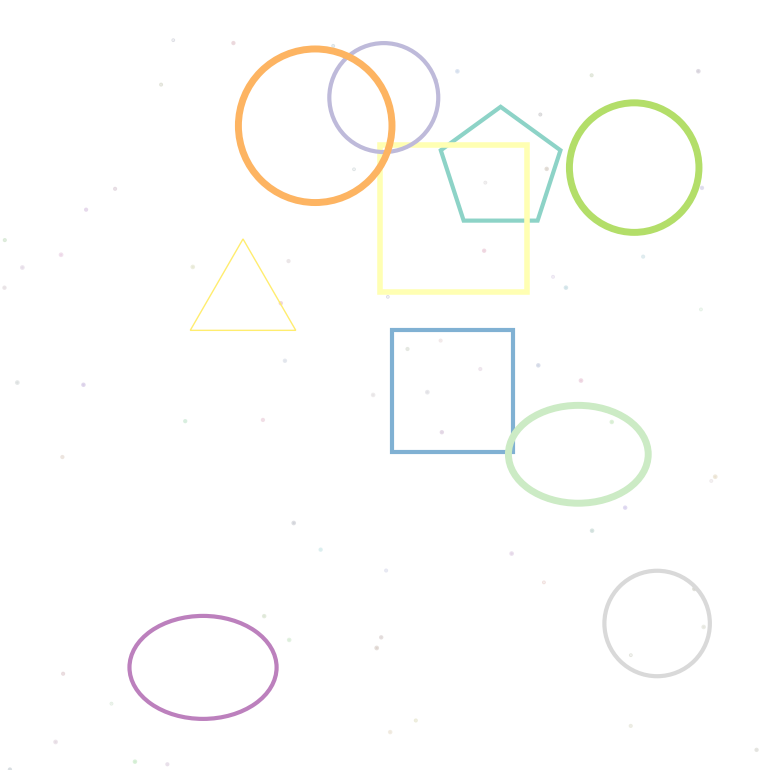[{"shape": "pentagon", "thickness": 1.5, "radius": 0.41, "center": [0.65, 0.78]}, {"shape": "square", "thickness": 2, "radius": 0.48, "center": [0.588, 0.716]}, {"shape": "circle", "thickness": 1.5, "radius": 0.35, "center": [0.498, 0.873]}, {"shape": "square", "thickness": 1.5, "radius": 0.39, "center": [0.588, 0.492]}, {"shape": "circle", "thickness": 2.5, "radius": 0.5, "center": [0.409, 0.837]}, {"shape": "circle", "thickness": 2.5, "radius": 0.42, "center": [0.824, 0.782]}, {"shape": "circle", "thickness": 1.5, "radius": 0.34, "center": [0.853, 0.19]}, {"shape": "oval", "thickness": 1.5, "radius": 0.48, "center": [0.264, 0.133]}, {"shape": "oval", "thickness": 2.5, "radius": 0.45, "center": [0.751, 0.41]}, {"shape": "triangle", "thickness": 0.5, "radius": 0.4, "center": [0.316, 0.611]}]